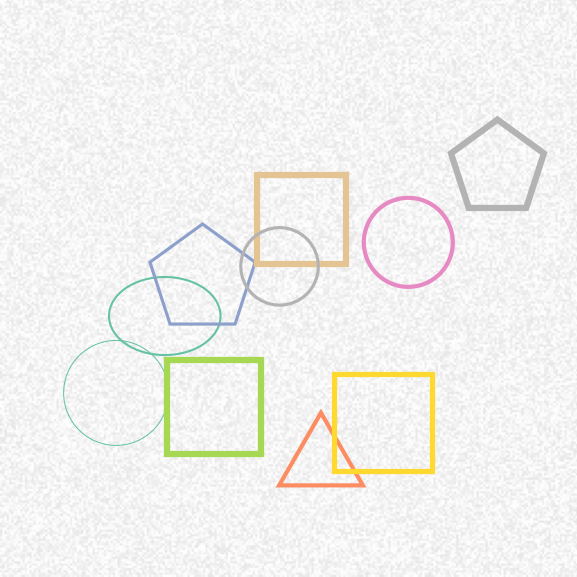[{"shape": "circle", "thickness": 0.5, "radius": 0.45, "center": [0.201, 0.319]}, {"shape": "oval", "thickness": 1, "radius": 0.48, "center": [0.285, 0.452]}, {"shape": "triangle", "thickness": 2, "radius": 0.42, "center": [0.556, 0.201]}, {"shape": "pentagon", "thickness": 1.5, "radius": 0.48, "center": [0.351, 0.515]}, {"shape": "circle", "thickness": 2, "radius": 0.39, "center": [0.707, 0.579]}, {"shape": "square", "thickness": 3, "radius": 0.41, "center": [0.371, 0.294]}, {"shape": "square", "thickness": 2.5, "radius": 0.42, "center": [0.663, 0.268]}, {"shape": "square", "thickness": 3, "radius": 0.38, "center": [0.522, 0.619]}, {"shape": "circle", "thickness": 1.5, "radius": 0.34, "center": [0.484, 0.538]}, {"shape": "pentagon", "thickness": 3, "radius": 0.42, "center": [0.861, 0.707]}]